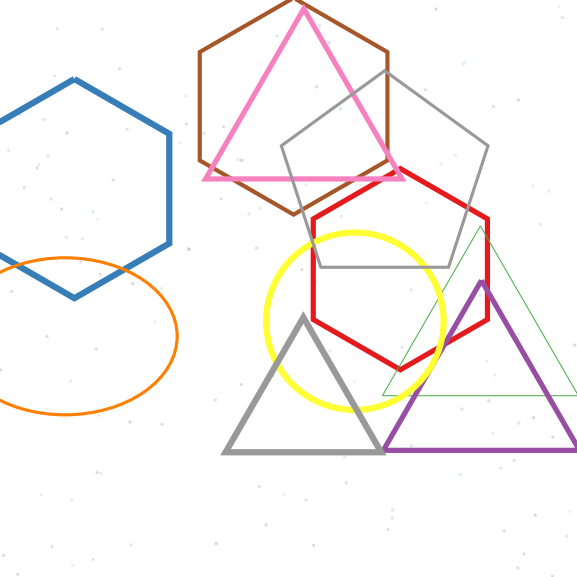[{"shape": "hexagon", "thickness": 2.5, "radius": 0.87, "center": [0.693, 0.533]}, {"shape": "hexagon", "thickness": 3, "radius": 0.95, "center": [0.129, 0.673]}, {"shape": "triangle", "thickness": 0.5, "radius": 0.98, "center": [0.832, 0.412]}, {"shape": "triangle", "thickness": 2.5, "radius": 0.98, "center": [0.834, 0.317]}, {"shape": "oval", "thickness": 1.5, "radius": 0.97, "center": [0.113, 0.417]}, {"shape": "circle", "thickness": 3, "radius": 0.77, "center": [0.615, 0.443]}, {"shape": "hexagon", "thickness": 2, "radius": 0.94, "center": [0.508, 0.815]}, {"shape": "triangle", "thickness": 2.5, "radius": 0.98, "center": [0.526, 0.787]}, {"shape": "pentagon", "thickness": 1.5, "radius": 0.94, "center": [0.666, 0.689]}, {"shape": "triangle", "thickness": 3, "radius": 0.78, "center": [0.525, 0.294]}]